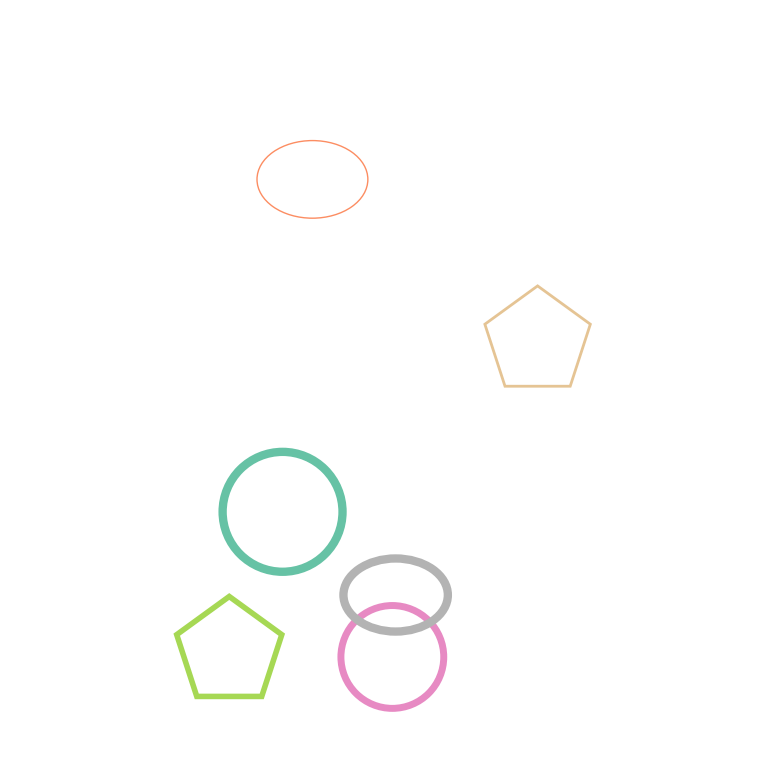[{"shape": "circle", "thickness": 3, "radius": 0.39, "center": [0.367, 0.335]}, {"shape": "oval", "thickness": 0.5, "radius": 0.36, "center": [0.406, 0.767]}, {"shape": "circle", "thickness": 2.5, "radius": 0.33, "center": [0.51, 0.147]}, {"shape": "pentagon", "thickness": 2, "radius": 0.36, "center": [0.298, 0.154]}, {"shape": "pentagon", "thickness": 1, "radius": 0.36, "center": [0.698, 0.557]}, {"shape": "oval", "thickness": 3, "radius": 0.34, "center": [0.514, 0.227]}]